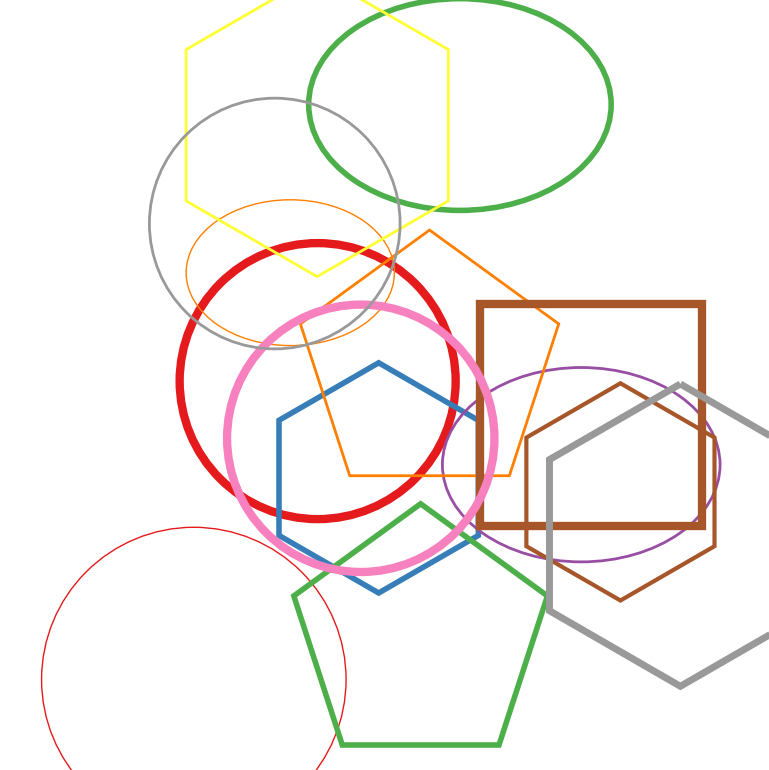[{"shape": "circle", "thickness": 0.5, "radius": 0.99, "center": [0.252, 0.117]}, {"shape": "circle", "thickness": 3, "radius": 0.9, "center": [0.413, 0.505]}, {"shape": "hexagon", "thickness": 2, "radius": 0.75, "center": [0.492, 0.379]}, {"shape": "pentagon", "thickness": 2, "radius": 0.87, "center": [0.546, 0.173]}, {"shape": "oval", "thickness": 2, "radius": 0.98, "center": [0.597, 0.864]}, {"shape": "oval", "thickness": 1, "radius": 0.9, "center": [0.755, 0.397]}, {"shape": "oval", "thickness": 0.5, "radius": 0.68, "center": [0.377, 0.646]}, {"shape": "pentagon", "thickness": 1, "radius": 0.88, "center": [0.558, 0.525]}, {"shape": "hexagon", "thickness": 1, "radius": 0.98, "center": [0.412, 0.837]}, {"shape": "hexagon", "thickness": 1.5, "radius": 0.71, "center": [0.806, 0.361]}, {"shape": "square", "thickness": 3, "radius": 0.72, "center": [0.767, 0.461]}, {"shape": "circle", "thickness": 3, "radius": 0.87, "center": [0.469, 0.431]}, {"shape": "hexagon", "thickness": 2.5, "radius": 0.98, "center": [0.884, 0.305]}, {"shape": "circle", "thickness": 1, "radius": 0.81, "center": [0.357, 0.71]}]